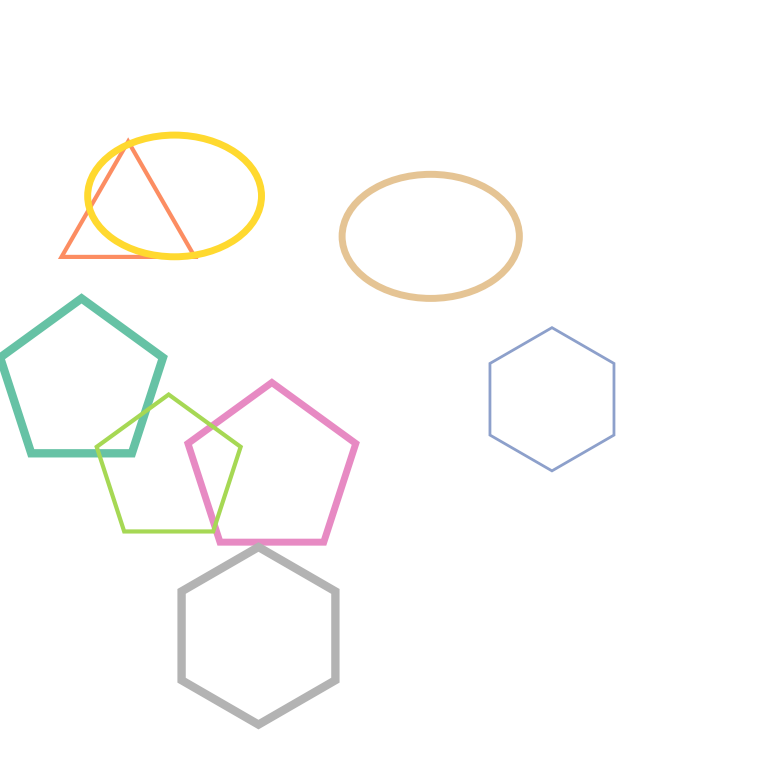[{"shape": "pentagon", "thickness": 3, "radius": 0.56, "center": [0.106, 0.501]}, {"shape": "triangle", "thickness": 1.5, "radius": 0.5, "center": [0.166, 0.716]}, {"shape": "hexagon", "thickness": 1, "radius": 0.46, "center": [0.717, 0.481]}, {"shape": "pentagon", "thickness": 2.5, "radius": 0.57, "center": [0.353, 0.389]}, {"shape": "pentagon", "thickness": 1.5, "radius": 0.49, "center": [0.219, 0.389]}, {"shape": "oval", "thickness": 2.5, "radius": 0.56, "center": [0.227, 0.746]}, {"shape": "oval", "thickness": 2.5, "radius": 0.58, "center": [0.559, 0.693]}, {"shape": "hexagon", "thickness": 3, "radius": 0.58, "center": [0.336, 0.174]}]